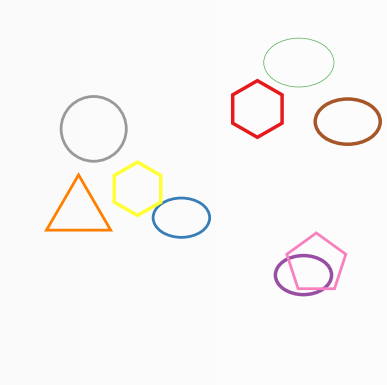[{"shape": "hexagon", "thickness": 2.5, "radius": 0.37, "center": [0.664, 0.717]}, {"shape": "oval", "thickness": 2, "radius": 0.36, "center": [0.468, 0.435]}, {"shape": "oval", "thickness": 0.5, "radius": 0.45, "center": [0.771, 0.837]}, {"shape": "oval", "thickness": 2.5, "radius": 0.36, "center": [0.783, 0.285]}, {"shape": "triangle", "thickness": 2, "radius": 0.48, "center": [0.203, 0.45]}, {"shape": "hexagon", "thickness": 2.5, "radius": 0.35, "center": [0.355, 0.51]}, {"shape": "oval", "thickness": 2.5, "radius": 0.42, "center": [0.897, 0.684]}, {"shape": "pentagon", "thickness": 2, "radius": 0.4, "center": [0.816, 0.315]}, {"shape": "circle", "thickness": 2, "radius": 0.42, "center": [0.242, 0.665]}]